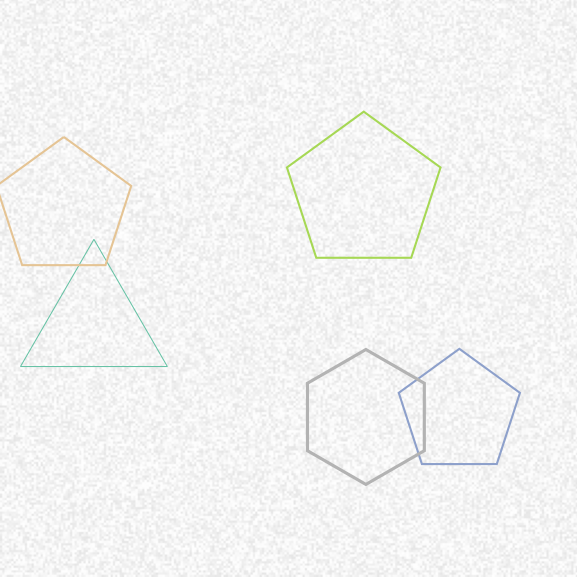[{"shape": "triangle", "thickness": 0.5, "radius": 0.73, "center": [0.163, 0.438]}, {"shape": "pentagon", "thickness": 1, "radius": 0.55, "center": [0.795, 0.285]}, {"shape": "pentagon", "thickness": 1, "radius": 0.7, "center": [0.63, 0.666]}, {"shape": "pentagon", "thickness": 1, "radius": 0.61, "center": [0.111, 0.639]}, {"shape": "hexagon", "thickness": 1.5, "radius": 0.58, "center": [0.634, 0.277]}]